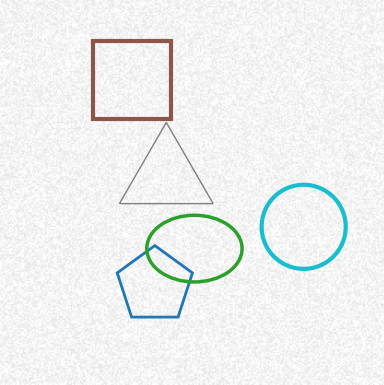[{"shape": "pentagon", "thickness": 2, "radius": 0.51, "center": [0.402, 0.259]}, {"shape": "oval", "thickness": 2.5, "radius": 0.62, "center": [0.505, 0.354]}, {"shape": "square", "thickness": 3, "radius": 0.51, "center": [0.342, 0.792]}, {"shape": "triangle", "thickness": 1, "radius": 0.7, "center": [0.432, 0.541]}, {"shape": "circle", "thickness": 3, "radius": 0.55, "center": [0.789, 0.411]}]